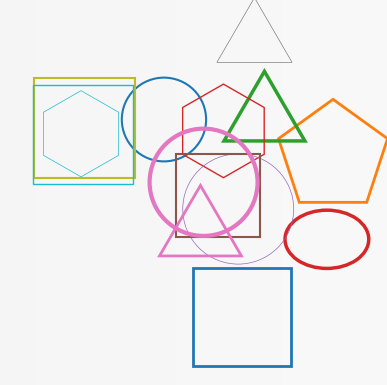[{"shape": "circle", "thickness": 1.5, "radius": 0.54, "center": [0.423, 0.69]}, {"shape": "square", "thickness": 2, "radius": 0.63, "center": [0.624, 0.176]}, {"shape": "pentagon", "thickness": 2, "radius": 0.74, "center": [0.859, 0.594]}, {"shape": "triangle", "thickness": 2.5, "radius": 0.6, "center": [0.682, 0.694]}, {"shape": "oval", "thickness": 2.5, "radius": 0.54, "center": [0.844, 0.378]}, {"shape": "hexagon", "thickness": 1, "radius": 0.61, "center": [0.577, 0.66]}, {"shape": "circle", "thickness": 0.5, "radius": 0.72, "center": [0.615, 0.457]}, {"shape": "square", "thickness": 1.5, "radius": 0.54, "center": [0.563, 0.492]}, {"shape": "triangle", "thickness": 2, "radius": 0.61, "center": [0.517, 0.396]}, {"shape": "circle", "thickness": 3, "radius": 0.7, "center": [0.525, 0.527]}, {"shape": "triangle", "thickness": 0.5, "radius": 0.56, "center": [0.657, 0.894]}, {"shape": "square", "thickness": 1.5, "radius": 0.65, "center": [0.217, 0.668]}, {"shape": "square", "thickness": 1, "radius": 0.64, "center": [0.213, 0.65]}, {"shape": "hexagon", "thickness": 0.5, "radius": 0.56, "center": [0.209, 0.653]}]